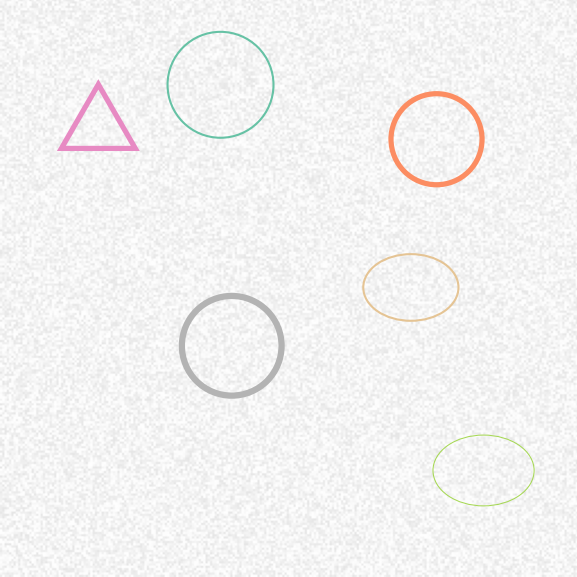[{"shape": "circle", "thickness": 1, "radius": 0.46, "center": [0.382, 0.852]}, {"shape": "circle", "thickness": 2.5, "radius": 0.39, "center": [0.756, 0.758]}, {"shape": "triangle", "thickness": 2.5, "radius": 0.37, "center": [0.17, 0.779]}, {"shape": "oval", "thickness": 0.5, "radius": 0.44, "center": [0.837, 0.184]}, {"shape": "oval", "thickness": 1, "radius": 0.41, "center": [0.711, 0.501]}, {"shape": "circle", "thickness": 3, "radius": 0.43, "center": [0.401, 0.4]}]